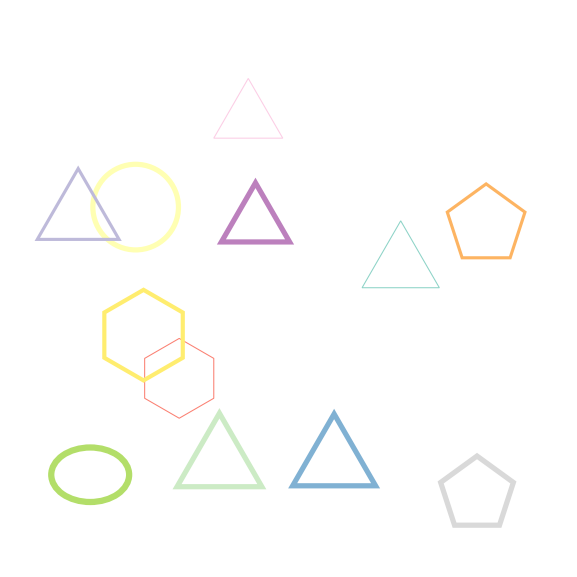[{"shape": "triangle", "thickness": 0.5, "radius": 0.39, "center": [0.694, 0.54]}, {"shape": "circle", "thickness": 2.5, "radius": 0.37, "center": [0.235, 0.641]}, {"shape": "triangle", "thickness": 1.5, "radius": 0.41, "center": [0.135, 0.625]}, {"shape": "hexagon", "thickness": 0.5, "radius": 0.35, "center": [0.31, 0.344]}, {"shape": "triangle", "thickness": 2.5, "radius": 0.41, "center": [0.579, 0.199]}, {"shape": "pentagon", "thickness": 1.5, "radius": 0.35, "center": [0.842, 0.61]}, {"shape": "oval", "thickness": 3, "radius": 0.34, "center": [0.156, 0.177]}, {"shape": "triangle", "thickness": 0.5, "radius": 0.34, "center": [0.43, 0.794]}, {"shape": "pentagon", "thickness": 2.5, "radius": 0.33, "center": [0.826, 0.143]}, {"shape": "triangle", "thickness": 2.5, "radius": 0.34, "center": [0.442, 0.614]}, {"shape": "triangle", "thickness": 2.5, "radius": 0.42, "center": [0.38, 0.199]}, {"shape": "hexagon", "thickness": 2, "radius": 0.39, "center": [0.249, 0.419]}]